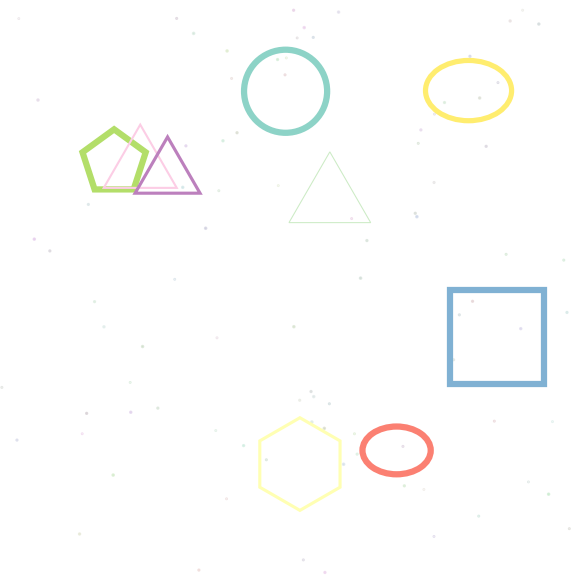[{"shape": "circle", "thickness": 3, "radius": 0.36, "center": [0.495, 0.841]}, {"shape": "hexagon", "thickness": 1.5, "radius": 0.4, "center": [0.519, 0.196]}, {"shape": "oval", "thickness": 3, "radius": 0.3, "center": [0.687, 0.219]}, {"shape": "square", "thickness": 3, "radius": 0.41, "center": [0.861, 0.415]}, {"shape": "pentagon", "thickness": 3, "radius": 0.29, "center": [0.198, 0.718]}, {"shape": "triangle", "thickness": 1, "radius": 0.36, "center": [0.243, 0.71]}, {"shape": "triangle", "thickness": 1.5, "radius": 0.32, "center": [0.29, 0.697]}, {"shape": "triangle", "thickness": 0.5, "radius": 0.41, "center": [0.571, 0.654]}, {"shape": "oval", "thickness": 2.5, "radius": 0.37, "center": [0.811, 0.842]}]